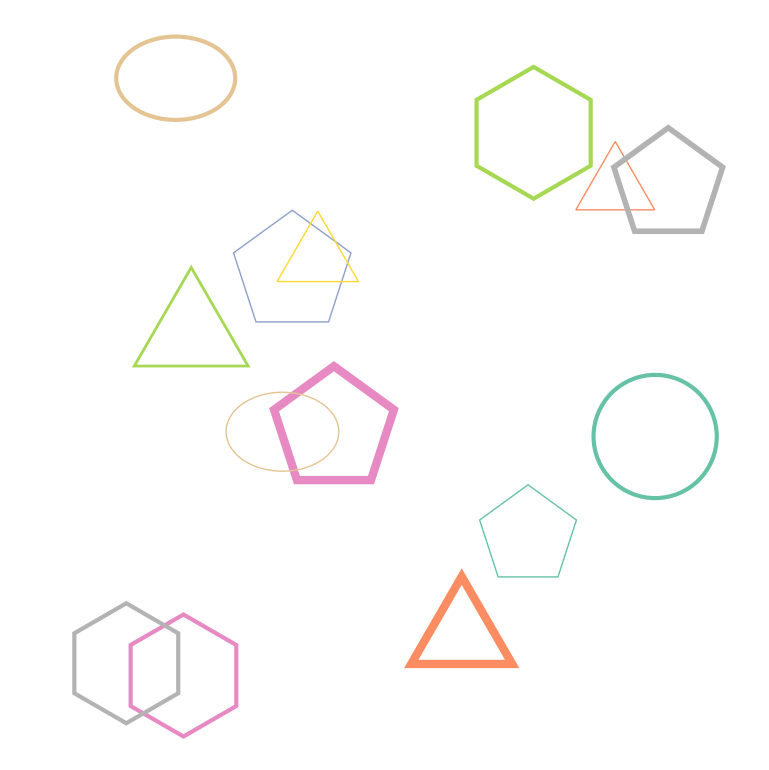[{"shape": "pentagon", "thickness": 0.5, "radius": 0.33, "center": [0.686, 0.304]}, {"shape": "circle", "thickness": 1.5, "radius": 0.4, "center": [0.851, 0.433]}, {"shape": "triangle", "thickness": 3, "radius": 0.38, "center": [0.6, 0.176]}, {"shape": "triangle", "thickness": 0.5, "radius": 0.3, "center": [0.799, 0.757]}, {"shape": "pentagon", "thickness": 0.5, "radius": 0.4, "center": [0.38, 0.647]}, {"shape": "hexagon", "thickness": 1.5, "radius": 0.4, "center": [0.238, 0.123]}, {"shape": "pentagon", "thickness": 3, "radius": 0.41, "center": [0.434, 0.443]}, {"shape": "triangle", "thickness": 1, "radius": 0.43, "center": [0.248, 0.567]}, {"shape": "hexagon", "thickness": 1.5, "radius": 0.43, "center": [0.693, 0.828]}, {"shape": "triangle", "thickness": 0.5, "radius": 0.31, "center": [0.413, 0.665]}, {"shape": "oval", "thickness": 1.5, "radius": 0.39, "center": [0.228, 0.898]}, {"shape": "oval", "thickness": 0.5, "radius": 0.37, "center": [0.367, 0.439]}, {"shape": "hexagon", "thickness": 1.5, "radius": 0.39, "center": [0.164, 0.139]}, {"shape": "pentagon", "thickness": 2, "radius": 0.37, "center": [0.868, 0.76]}]